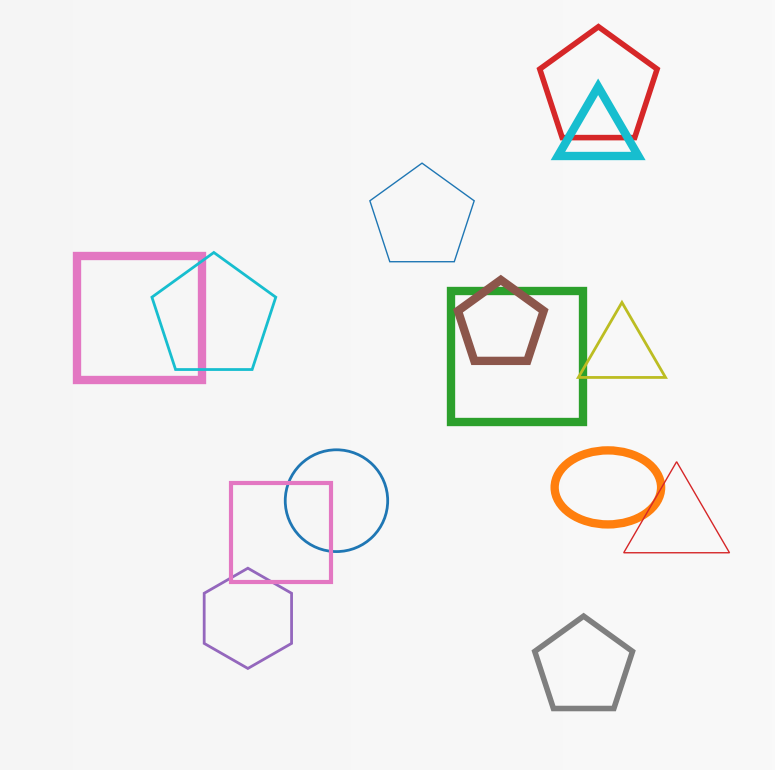[{"shape": "pentagon", "thickness": 0.5, "radius": 0.35, "center": [0.545, 0.717]}, {"shape": "circle", "thickness": 1, "radius": 0.33, "center": [0.434, 0.35]}, {"shape": "oval", "thickness": 3, "radius": 0.34, "center": [0.784, 0.367]}, {"shape": "square", "thickness": 3, "radius": 0.43, "center": [0.667, 0.537]}, {"shape": "triangle", "thickness": 0.5, "radius": 0.39, "center": [0.873, 0.322]}, {"shape": "pentagon", "thickness": 2, "radius": 0.4, "center": [0.772, 0.886]}, {"shape": "hexagon", "thickness": 1, "radius": 0.33, "center": [0.32, 0.197]}, {"shape": "pentagon", "thickness": 3, "radius": 0.29, "center": [0.646, 0.578]}, {"shape": "square", "thickness": 1.5, "radius": 0.32, "center": [0.363, 0.309]}, {"shape": "square", "thickness": 3, "radius": 0.4, "center": [0.18, 0.587]}, {"shape": "pentagon", "thickness": 2, "radius": 0.33, "center": [0.753, 0.134]}, {"shape": "triangle", "thickness": 1, "radius": 0.32, "center": [0.803, 0.542]}, {"shape": "triangle", "thickness": 3, "radius": 0.3, "center": [0.772, 0.827]}, {"shape": "pentagon", "thickness": 1, "radius": 0.42, "center": [0.276, 0.588]}]